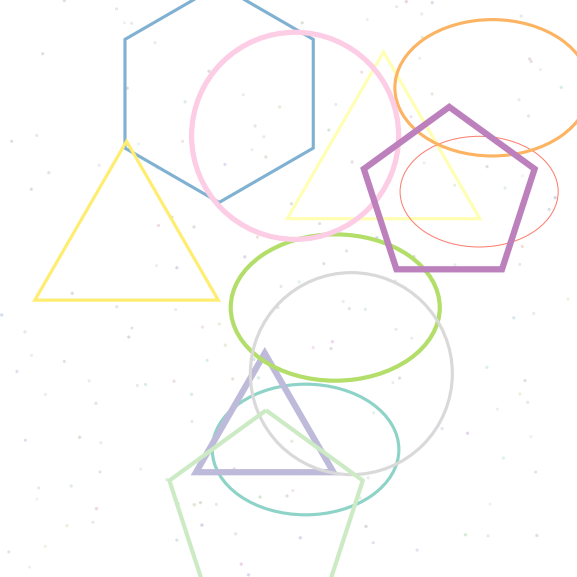[{"shape": "oval", "thickness": 1.5, "radius": 0.81, "center": [0.529, 0.221]}, {"shape": "triangle", "thickness": 1.5, "radius": 0.96, "center": [0.664, 0.717]}, {"shape": "triangle", "thickness": 3, "radius": 0.69, "center": [0.458, 0.25]}, {"shape": "oval", "thickness": 0.5, "radius": 0.68, "center": [0.83, 0.667]}, {"shape": "hexagon", "thickness": 1.5, "radius": 0.94, "center": [0.379, 0.837]}, {"shape": "oval", "thickness": 1.5, "radius": 0.84, "center": [0.852, 0.847]}, {"shape": "oval", "thickness": 2, "radius": 0.9, "center": [0.581, 0.467]}, {"shape": "circle", "thickness": 2.5, "radius": 0.9, "center": [0.511, 0.764]}, {"shape": "circle", "thickness": 1.5, "radius": 0.87, "center": [0.608, 0.352]}, {"shape": "pentagon", "thickness": 3, "radius": 0.78, "center": [0.778, 0.659]}, {"shape": "pentagon", "thickness": 2, "radius": 0.88, "center": [0.461, 0.113]}, {"shape": "triangle", "thickness": 1.5, "radius": 0.92, "center": [0.219, 0.571]}]